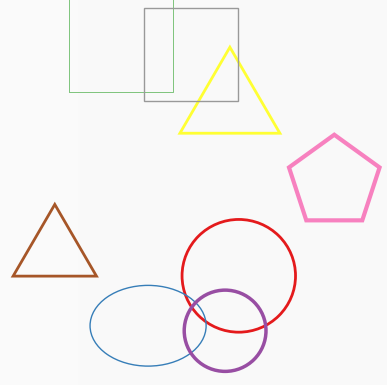[{"shape": "circle", "thickness": 2, "radius": 0.73, "center": [0.616, 0.284]}, {"shape": "oval", "thickness": 1, "radius": 0.75, "center": [0.382, 0.154]}, {"shape": "square", "thickness": 0.5, "radius": 0.68, "center": [0.312, 0.896]}, {"shape": "circle", "thickness": 2.5, "radius": 0.53, "center": [0.581, 0.141]}, {"shape": "triangle", "thickness": 2, "radius": 0.74, "center": [0.593, 0.728]}, {"shape": "triangle", "thickness": 2, "radius": 0.62, "center": [0.141, 0.345]}, {"shape": "pentagon", "thickness": 3, "radius": 0.61, "center": [0.863, 0.527]}, {"shape": "square", "thickness": 1, "radius": 0.61, "center": [0.493, 0.858]}]